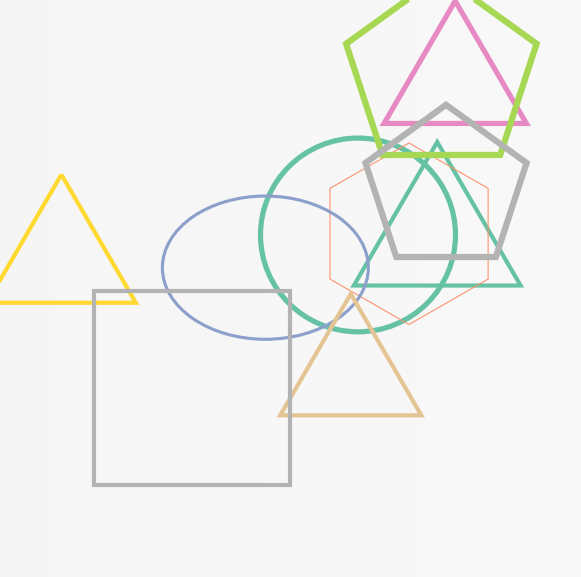[{"shape": "triangle", "thickness": 2, "radius": 0.83, "center": [0.752, 0.588]}, {"shape": "circle", "thickness": 2.5, "radius": 0.84, "center": [0.616, 0.592]}, {"shape": "hexagon", "thickness": 0.5, "radius": 0.79, "center": [0.704, 0.594]}, {"shape": "oval", "thickness": 1.5, "radius": 0.89, "center": [0.457, 0.536]}, {"shape": "triangle", "thickness": 2.5, "radius": 0.71, "center": [0.783, 0.856]}, {"shape": "pentagon", "thickness": 3, "radius": 0.86, "center": [0.759, 0.87]}, {"shape": "triangle", "thickness": 2, "radius": 0.74, "center": [0.106, 0.549]}, {"shape": "triangle", "thickness": 2, "radius": 0.7, "center": [0.603, 0.35]}, {"shape": "square", "thickness": 2, "radius": 0.84, "center": [0.331, 0.327]}, {"shape": "pentagon", "thickness": 3, "radius": 0.73, "center": [0.767, 0.672]}]